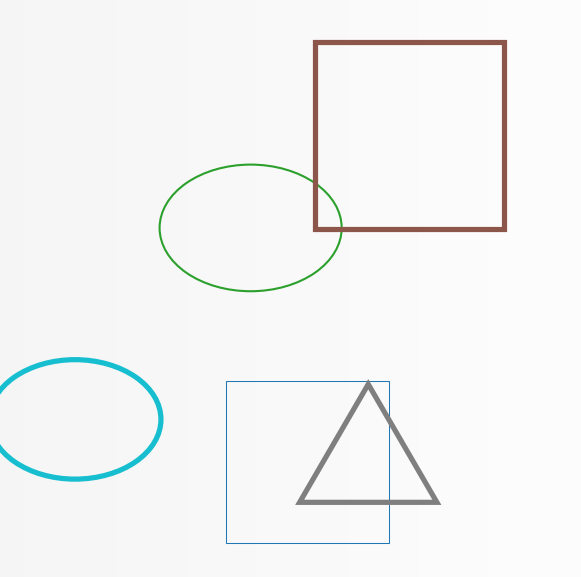[{"shape": "square", "thickness": 0.5, "radius": 0.7, "center": [0.529, 0.2]}, {"shape": "oval", "thickness": 1, "radius": 0.78, "center": [0.431, 0.604]}, {"shape": "square", "thickness": 2.5, "radius": 0.81, "center": [0.704, 0.765]}, {"shape": "triangle", "thickness": 2.5, "radius": 0.68, "center": [0.634, 0.197]}, {"shape": "oval", "thickness": 2.5, "radius": 0.74, "center": [0.129, 0.273]}]